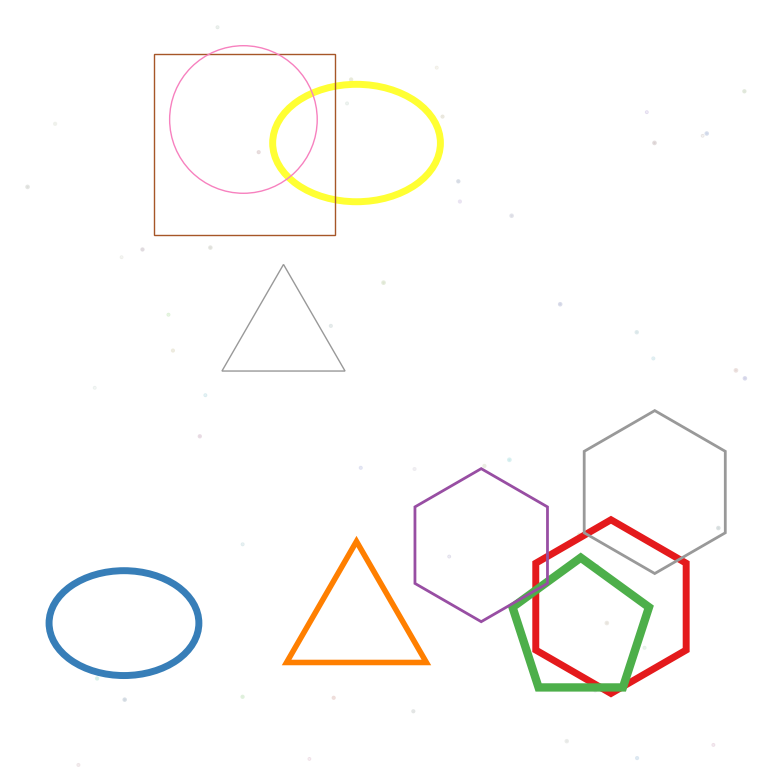[{"shape": "hexagon", "thickness": 2.5, "radius": 0.56, "center": [0.793, 0.212]}, {"shape": "oval", "thickness": 2.5, "radius": 0.49, "center": [0.161, 0.191]}, {"shape": "pentagon", "thickness": 3, "radius": 0.47, "center": [0.754, 0.183]}, {"shape": "hexagon", "thickness": 1, "radius": 0.5, "center": [0.625, 0.292]}, {"shape": "triangle", "thickness": 2, "radius": 0.52, "center": [0.463, 0.192]}, {"shape": "oval", "thickness": 2.5, "radius": 0.54, "center": [0.463, 0.814]}, {"shape": "square", "thickness": 0.5, "radius": 0.59, "center": [0.318, 0.812]}, {"shape": "circle", "thickness": 0.5, "radius": 0.48, "center": [0.316, 0.845]}, {"shape": "hexagon", "thickness": 1, "radius": 0.53, "center": [0.85, 0.361]}, {"shape": "triangle", "thickness": 0.5, "radius": 0.46, "center": [0.368, 0.564]}]